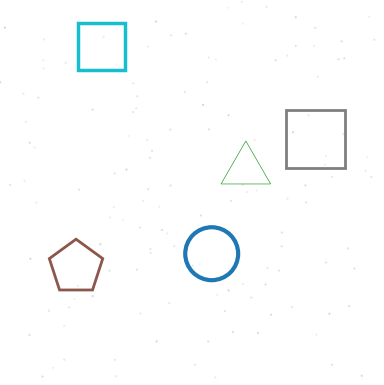[{"shape": "circle", "thickness": 3, "radius": 0.34, "center": [0.55, 0.341]}, {"shape": "triangle", "thickness": 0.5, "radius": 0.37, "center": [0.639, 0.559]}, {"shape": "pentagon", "thickness": 2, "radius": 0.36, "center": [0.198, 0.306]}, {"shape": "square", "thickness": 2, "radius": 0.38, "center": [0.819, 0.639]}, {"shape": "square", "thickness": 2.5, "radius": 0.31, "center": [0.264, 0.88]}]